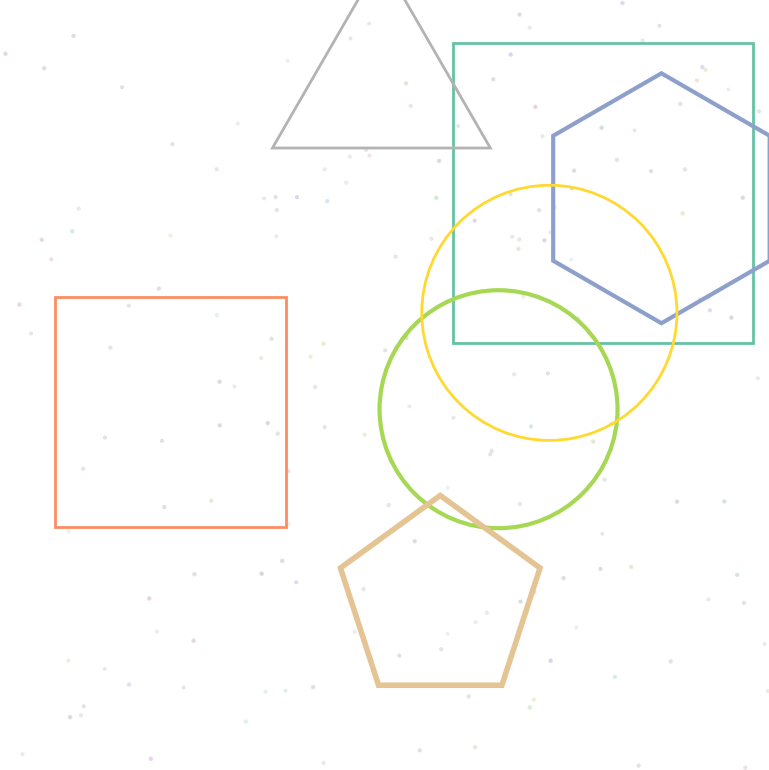[{"shape": "square", "thickness": 1, "radius": 0.98, "center": [0.783, 0.749]}, {"shape": "square", "thickness": 1, "radius": 0.75, "center": [0.222, 0.465]}, {"shape": "hexagon", "thickness": 1.5, "radius": 0.81, "center": [0.859, 0.743]}, {"shape": "circle", "thickness": 1.5, "radius": 0.77, "center": [0.647, 0.469]}, {"shape": "circle", "thickness": 1, "radius": 0.83, "center": [0.713, 0.594]}, {"shape": "pentagon", "thickness": 2, "radius": 0.68, "center": [0.572, 0.22]}, {"shape": "triangle", "thickness": 1, "radius": 0.82, "center": [0.495, 0.889]}]